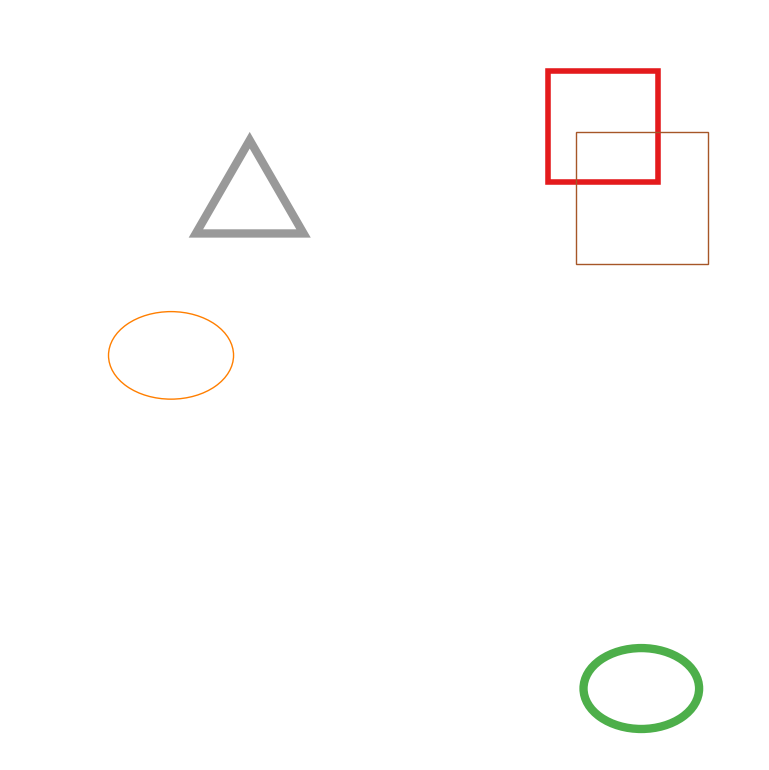[{"shape": "square", "thickness": 2, "radius": 0.36, "center": [0.783, 0.836]}, {"shape": "oval", "thickness": 3, "radius": 0.38, "center": [0.833, 0.106]}, {"shape": "oval", "thickness": 0.5, "radius": 0.41, "center": [0.222, 0.538]}, {"shape": "square", "thickness": 0.5, "radius": 0.43, "center": [0.834, 0.743]}, {"shape": "triangle", "thickness": 3, "radius": 0.4, "center": [0.324, 0.737]}]